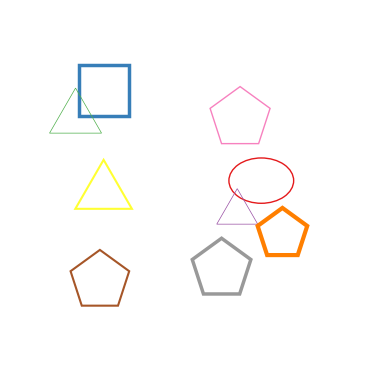[{"shape": "oval", "thickness": 1, "radius": 0.42, "center": [0.679, 0.531]}, {"shape": "square", "thickness": 2.5, "radius": 0.33, "center": [0.27, 0.765]}, {"shape": "triangle", "thickness": 0.5, "radius": 0.39, "center": [0.196, 0.693]}, {"shape": "triangle", "thickness": 0.5, "radius": 0.31, "center": [0.616, 0.449]}, {"shape": "pentagon", "thickness": 3, "radius": 0.34, "center": [0.734, 0.392]}, {"shape": "triangle", "thickness": 1.5, "radius": 0.42, "center": [0.269, 0.5]}, {"shape": "pentagon", "thickness": 1.5, "radius": 0.4, "center": [0.259, 0.271]}, {"shape": "pentagon", "thickness": 1, "radius": 0.41, "center": [0.624, 0.693]}, {"shape": "pentagon", "thickness": 2.5, "radius": 0.4, "center": [0.575, 0.301]}]